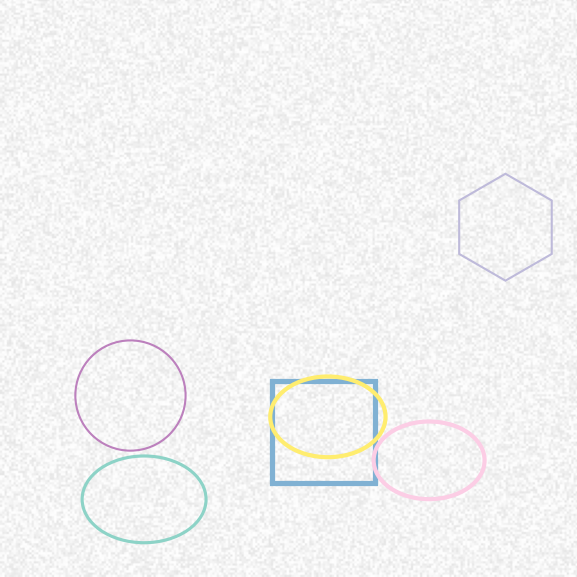[{"shape": "oval", "thickness": 1.5, "radius": 0.54, "center": [0.25, 0.134]}, {"shape": "hexagon", "thickness": 1, "radius": 0.46, "center": [0.875, 0.606]}, {"shape": "square", "thickness": 2.5, "radius": 0.44, "center": [0.56, 0.251]}, {"shape": "oval", "thickness": 2, "radius": 0.48, "center": [0.743, 0.202]}, {"shape": "circle", "thickness": 1, "radius": 0.48, "center": [0.226, 0.314]}, {"shape": "oval", "thickness": 2, "radius": 0.5, "center": [0.568, 0.277]}]